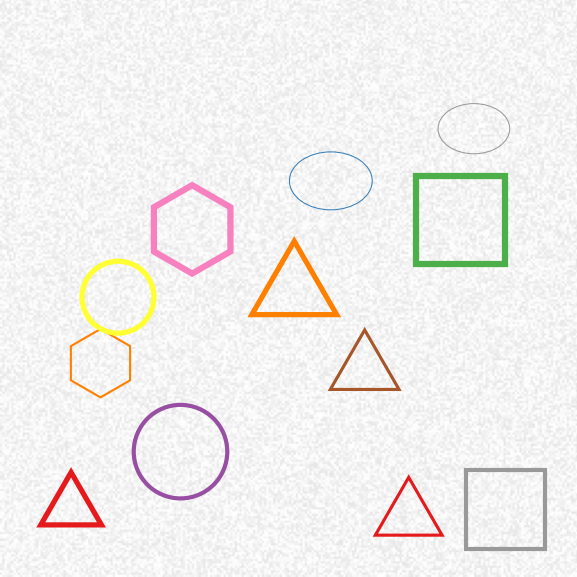[{"shape": "triangle", "thickness": 1.5, "radius": 0.33, "center": [0.708, 0.106]}, {"shape": "triangle", "thickness": 2.5, "radius": 0.3, "center": [0.123, 0.121]}, {"shape": "oval", "thickness": 0.5, "radius": 0.36, "center": [0.573, 0.686]}, {"shape": "square", "thickness": 3, "radius": 0.39, "center": [0.797, 0.618]}, {"shape": "circle", "thickness": 2, "radius": 0.4, "center": [0.313, 0.217]}, {"shape": "hexagon", "thickness": 1, "radius": 0.3, "center": [0.174, 0.37]}, {"shape": "triangle", "thickness": 2.5, "radius": 0.42, "center": [0.51, 0.497]}, {"shape": "circle", "thickness": 2.5, "radius": 0.31, "center": [0.204, 0.485]}, {"shape": "triangle", "thickness": 1.5, "radius": 0.34, "center": [0.631, 0.359]}, {"shape": "hexagon", "thickness": 3, "radius": 0.38, "center": [0.333, 0.602]}, {"shape": "oval", "thickness": 0.5, "radius": 0.31, "center": [0.821, 0.776]}, {"shape": "square", "thickness": 2, "radius": 0.34, "center": [0.876, 0.117]}]